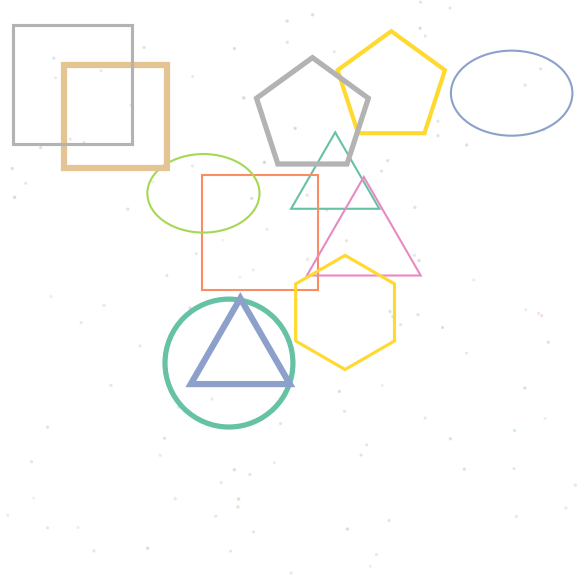[{"shape": "circle", "thickness": 2.5, "radius": 0.55, "center": [0.396, 0.37]}, {"shape": "triangle", "thickness": 1, "radius": 0.44, "center": [0.58, 0.682]}, {"shape": "square", "thickness": 1, "radius": 0.5, "center": [0.45, 0.596]}, {"shape": "triangle", "thickness": 3, "radius": 0.5, "center": [0.416, 0.384]}, {"shape": "oval", "thickness": 1, "radius": 0.53, "center": [0.886, 0.838]}, {"shape": "triangle", "thickness": 1, "radius": 0.57, "center": [0.63, 0.579]}, {"shape": "oval", "thickness": 1, "radius": 0.49, "center": [0.352, 0.664]}, {"shape": "hexagon", "thickness": 1.5, "radius": 0.49, "center": [0.598, 0.458]}, {"shape": "pentagon", "thickness": 2, "radius": 0.49, "center": [0.678, 0.847]}, {"shape": "square", "thickness": 3, "radius": 0.44, "center": [0.2, 0.797]}, {"shape": "pentagon", "thickness": 2.5, "radius": 0.51, "center": [0.541, 0.798]}, {"shape": "square", "thickness": 1.5, "radius": 0.52, "center": [0.125, 0.853]}]